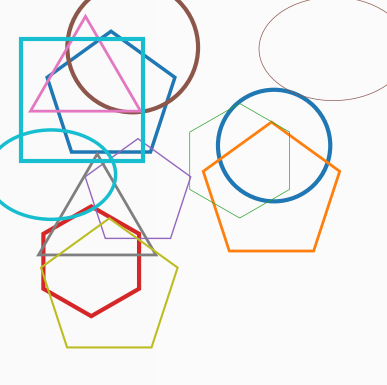[{"shape": "circle", "thickness": 3, "radius": 0.72, "center": [0.707, 0.622]}, {"shape": "pentagon", "thickness": 2.5, "radius": 0.87, "center": [0.286, 0.745]}, {"shape": "pentagon", "thickness": 2, "radius": 0.93, "center": [0.701, 0.498]}, {"shape": "hexagon", "thickness": 0.5, "radius": 0.74, "center": [0.619, 0.582]}, {"shape": "hexagon", "thickness": 3, "radius": 0.71, "center": [0.235, 0.321]}, {"shape": "pentagon", "thickness": 1, "radius": 0.72, "center": [0.356, 0.497]}, {"shape": "circle", "thickness": 3, "radius": 0.84, "center": [0.342, 0.877]}, {"shape": "oval", "thickness": 0.5, "radius": 0.96, "center": [0.86, 0.873]}, {"shape": "triangle", "thickness": 2, "radius": 0.82, "center": [0.221, 0.793]}, {"shape": "triangle", "thickness": 2, "radius": 0.87, "center": [0.251, 0.425]}, {"shape": "pentagon", "thickness": 1.5, "radius": 0.93, "center": [0.282, 0.248]}, {"shape": "oval", "thickness": 2.5, "radius": 0.83, "center": [0.132, 0.546]}, {"shape": "square", "thickness": 3, "radius": 0.79, "center": [0.211, 0.74]}]